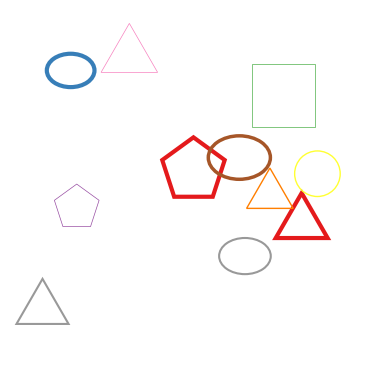[{"shape": "triangle", "thickness": 3, "radius": 0.39, "center": [0.784, 0.421]}, {"shape": "pentagon", "thickness": 3, "radius": 0.43, "center": [0.503, 0.558]}, {"shape": "oval", "thickness": 3, "radius": 0.31, "center": [0.184, 0.817]}, {"shape": "square", "thickness": 0.5, "radius": 0.41, "center": [0.736, 0.752]}, {"shape": "pentagon", "thickness": 0.5, "radius": 0.31, "center": [0.199, 0.461]}, {"shape": "triangle", "thickness": 1, "radius": 0.35, "center": [0.701, 0.494]}, {"shape": "circle", "thickness": 1, "radius": 0.3, "center": [0.824, 0.549]}, {"shape": "oval", "thickness": 2.5, "radius": 0.4, "center": [0.622, 0.591]}, {"shape": "triangle", "thickness": 0.5, "radius": 0.42, "center": [0.336, 0.854]}, {"shape": "oval", "thickness": 1.5, "radius": 0.34, "center": [0.636, 0.335]}, {"shape": "triangle", "thickness": 1.5, "radius": 0.39, "center": [0.11, 0.198]}]